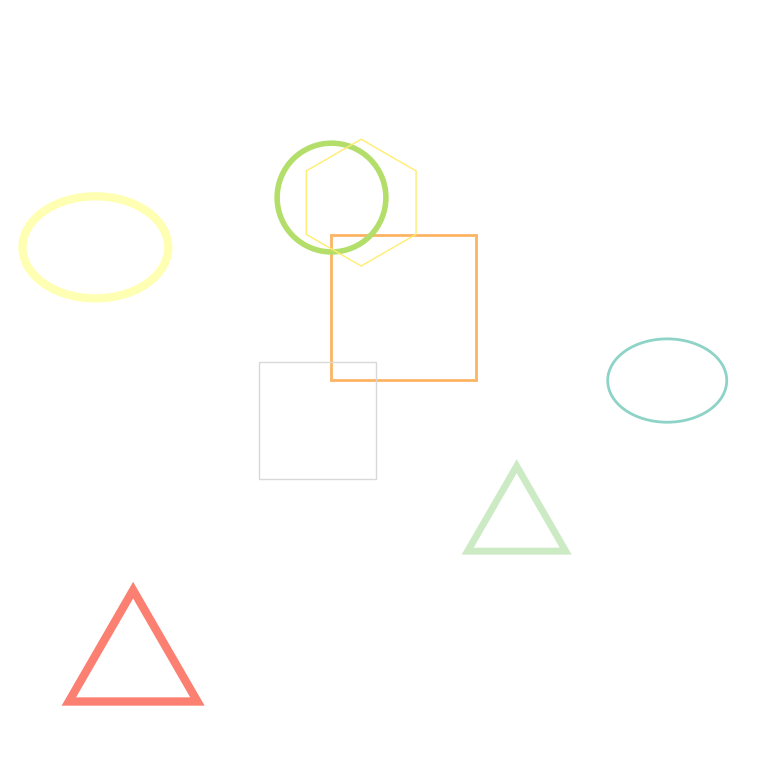[{"shape": "oval", "thickness": 1, "radius": 0.39, "center": [0.867, 0.506]}, {"shape": "oval", "thickness": 3, "radius": 0.47, "center": [0.124, 0.679]}, {"shape": "triangle", "thickness": 3, "radius": 0.48, "center": [0.173, 0.137]}, {"shape": "square", "thickness": 1, "radius": 0.47, "center": [0.524, 0.601]}, {"shape": "circle", "thickness": 2, "radius": 0.35, "center": [0.431, 0.743]}, {"shape": "square", "thickness": 0.5, "radius": 0.38, "center": [0.412, 0.454]}, {"shape": "triangle", "thickness": 2.5, "radius": 0.37, "center": [0.671, 0.321]}, {"shape": "hexagon", "thickness": 0.5, "radius": 0.41, "center": [0.469, 0.737]}]